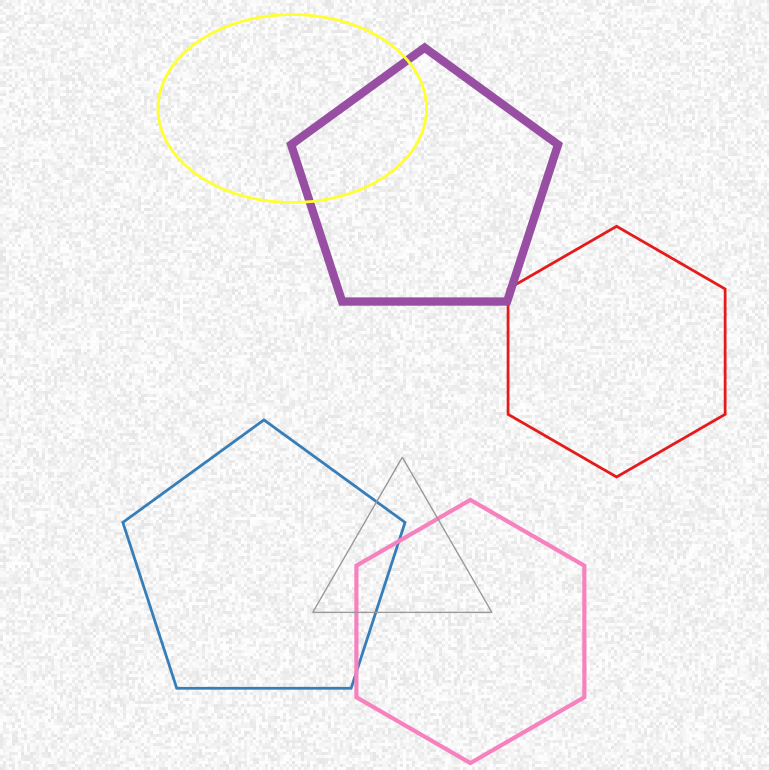[{"shape": "hexagon", "thickness": 1, "radius": 0.81, "center": [0.801, 0.543]}, {"shape": "pentagon", "thickness": 1, "radius": 0.96, "center": [0.343, 0.262]}, {"shape": "pentagon", "thickness": 3, "radius": 0.91, "center": [0.551, 0.756]}, {"shape": "oval", "thickness": 1, "radius": 0.87, "center": [0.38, 0.859]}, {"shape": "hexagon", "thickness": 1.5, "radius": 0.85, "center": [0.611, 0.18]}, {"shape": "triangle", "thickness": 0.5, "radius": 0.67, "center": [0.522, 0.272]}]